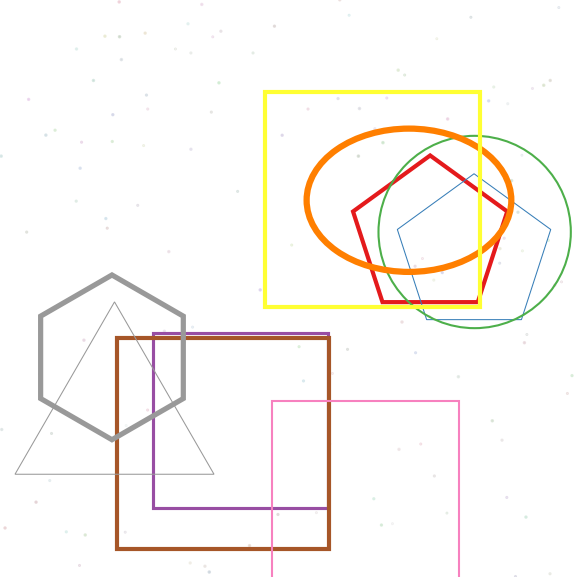[{"shape": "pentagon", "thickness": 2, "radius": 0.7, "center": [0.745, 0.59]}, {"shape": "pentagon", "thickness": 0.5, "radius": 0.7, "center": [0.821, 0.559]}, {"shape": "circle", "thickness": 1, "radius": 0.83, "center": [0.822, 0.597]}, {"shape": "square", "thickness": 1.5, "radius": 0.76, "center": [0.416, 0.271]}, {"shape": "oval", "thickness": 3, "radius": 0.89, "center": [0.708, 0.652]}, {"shape": "square", "thickness": 2, "radius": 0.93, "center": [0.645, 0.653]}, {"shape": "square", "thickness": 2, "radius": 0.91, "center": [0.386, 0.231]}, {"shape": "square", "thickness": 1, "radius": 0.81, "center": [0.633, 0.144]}, {"shape": "hexagon", "thickness": 2.5, "radius": 0.71, "center": [0.194, 0.38]}, {"shape": "triangle", "thickness": 0.5, "radius": 0.99, "center": [0.198, 0.277]}]